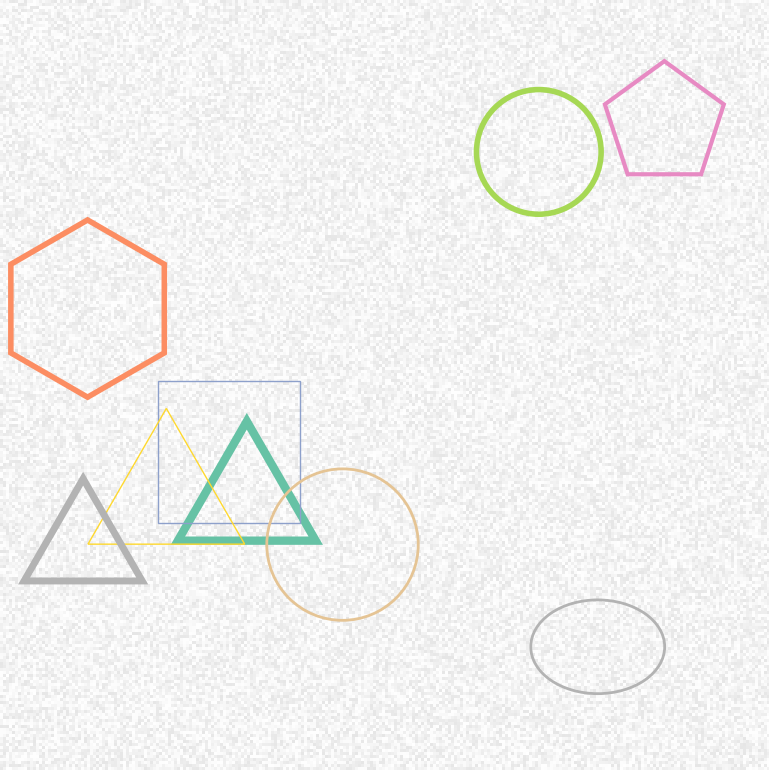[{"shape": "triangle", "thickness": 3, "radius": 0.52, "center": [0.321, 0.35]}, {"shape": "hexagon", "thickness": 2, "radius": 0.58, "center": [0.114, 0.599]}, {"shape": "square", "thickness": 0.5, "radius": 0.46, "center": [0.298, 0.413]}, {"shape": "pentagon", "thickness": 1.5, "radius": 0.41, "center": [0.863, 0.839]}, {"shape": "circle", "thickness": 2, "radius": 0.4, "center": [0.7, 0.803]}, {"shape": "triangle", "thickness": 0.5, "radius": 0.59, "center": [0.216, 0.352]}, {"shape": "circle", "thickness": 1, "radius": 0.49, "center": [0.445, 0.293]}, {"shape": "oval", "thickness": 1, "radius": 0.43, "center": [0.776, 0.16]}, {"shape": "triangle", "thickness": 2.5, "radius": 0.44, "center": [0.108, 0.29]}]